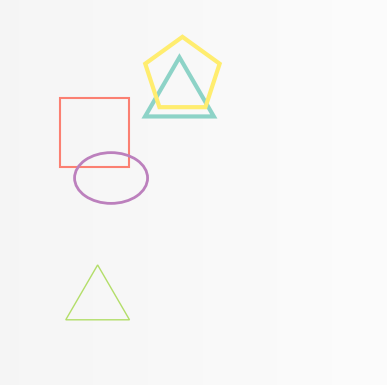[{"shape": "triangle", "thickness": 3, "radius": 0.51, "center": [0.463, 0.749]}, {"shape": "square", "thickness": 1.5, "radius": 0.45, "center": [0.244, 0.656]}, {"shape": "triangle", "thickness": 1, "radius": 0.47, "center": [0.252, 0.217]}, {"shape": "oval", "thickness": 2, "radius": 0.47, "center": [0.287, 0.538]}, {"shape": "pentagon", "thickness": 3, "radius": 0.5, "center": [0.471, 0.803]}]